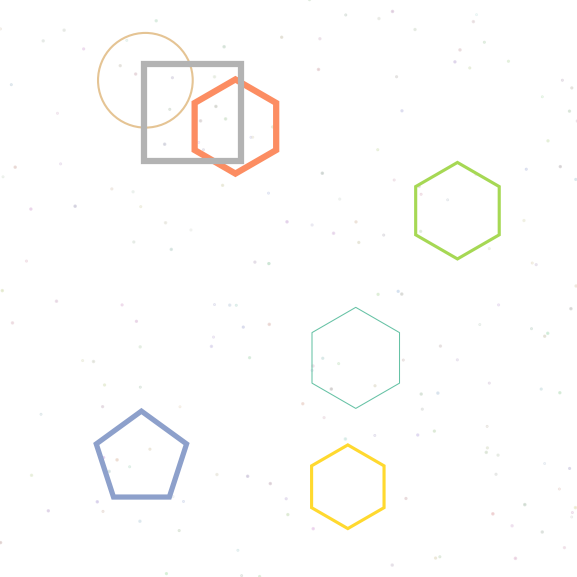[{"shape": "hexagon", "thickness": 0.5, "radius": 0.44, "center": [0.616, 0.379]}, {"shape": "hexagon", "thickness": 3, "radius": 0.41, "center": [0.408, 0.78]}, {"shape": "pentagon", "thickness": 2.5, "radius": 0.41, "center": [0.245, 0.205]}, {"shape": "hexagon", "thickness": 1.5, "radius": 0.42, "center": [0.792, 0.634]}, {"shape": "hexagon", "thickness": 1.5, "radius": 0.36, "center": [0.602, 0.156]}, {"shape": "circle", "thickness": 1, "radius": 0.41, "center": [0.252, 0.86]}, {"shape": "square", "thickness": 3, "radius": 0.42, "center": [0.333, 0.804]}]